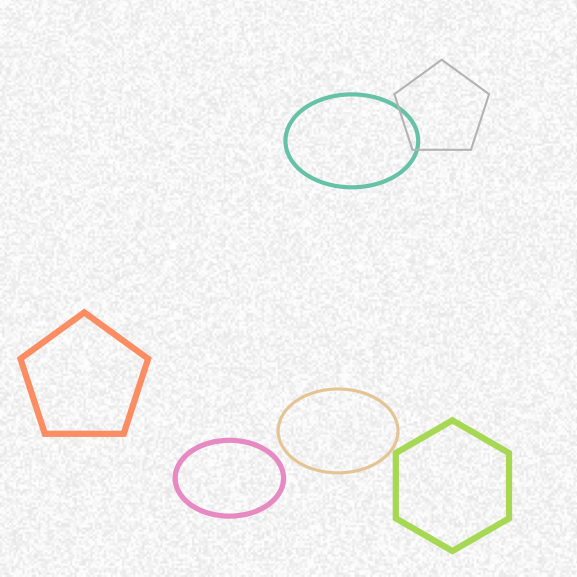[{"shape": "oval", "thickness": 2, "radius": 0.57, "center": [0.609, 0.755]}, {"shape": "pentagon", "thickness": 3, "radius": 0.58, "center": [0.146, 0.342]}, {"shape": "oval", "thickness": 2.5, "radius": 0.47, "center": [0.397, 0.171]}, {"shape": "hexagon", "thickness": 3, "radius": 0.57, "center": [0.783, 0.158]}, {"shape": "oval", "thickness": 1.5, "radius": 0.52, "center": [0.585, 0.253]}, {"shape": "pentagon", "thickness": 1, "radius": 0.43, "center": [0.765, 0.809]}]